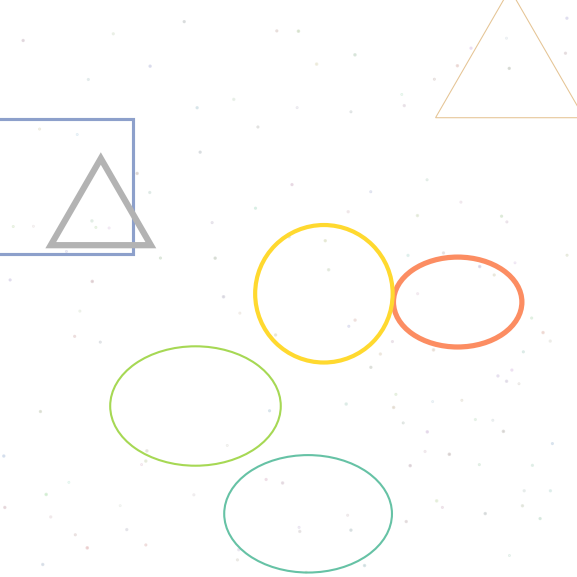[{"shape": "oval", "thickness": 1, "radius": 0.73, "center": [0.533, 0.109]}, {"shape": "oval", "thickness": 2.5, "radius": 0.56, "center": [0.793, 0.476]}, {"shape": "square", "thickness": 1.5, "radius": 0.59, "center": [0.113, 0.676]}, {"shape": "oval", "thickness": 1, "radius": 0.74, "center": [0.338, 0.296]}, {"shape": "circle", "thickness": 2, "radius": 0.6, "center": [0.561, 0.49]}, {"shape": "triangle", "thickness": 0.5, "radius": 0.74, "center": [0.883, 0.87]}, {"shape": "triangle", "thickness": 3, "radius": 0.5, "center": [0.175, 0.625]}]